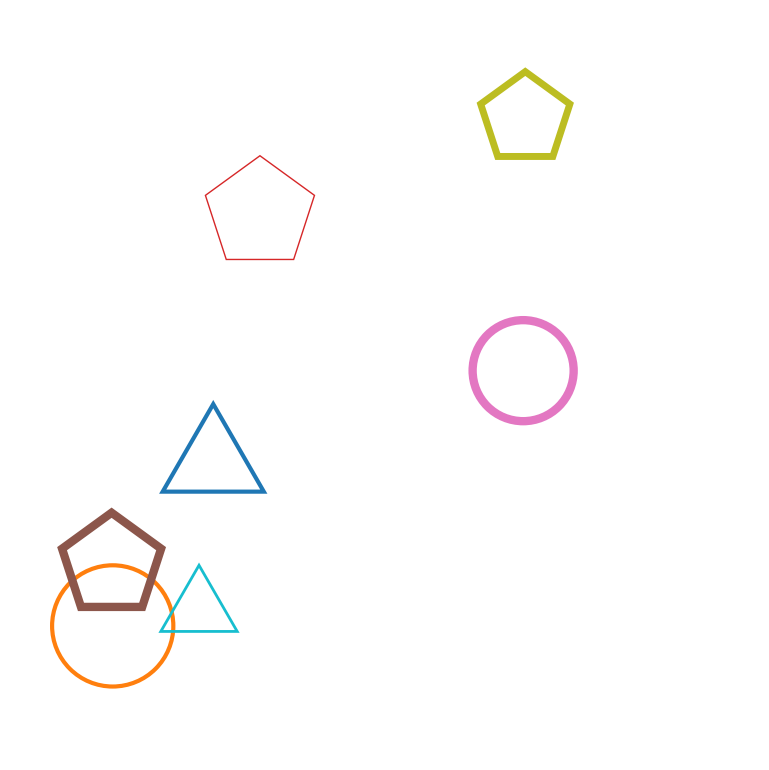[{"shape": "triangle", "thickness": 1.5, "radius": 0.38, "center": [0.277, 0.399]}, {"shape": "circle", "thickness": 1.5, "radius": 0.39, "center": [0.146, 0.187]}, {"shape": "pentagon", "thickness": 0.5, "radius": 0.37, "center": [0.338, 0.723]}, {"shape": "pentagon", "thickness": 3, "radius": 0.34, "center": [0.145, 0.267]}, {"shape": "circle", "thickness": 3, "radius": 0.33, "center": [0.679, 0.519]}, {"shape": "pentagon", "thickness": 2.5, "radius": 0.3, "center": [0.682, 0.846]}, {"shape": "triangle", "thickness": 1, "radius": 0.29, "center": [0.258, 0.209]}]